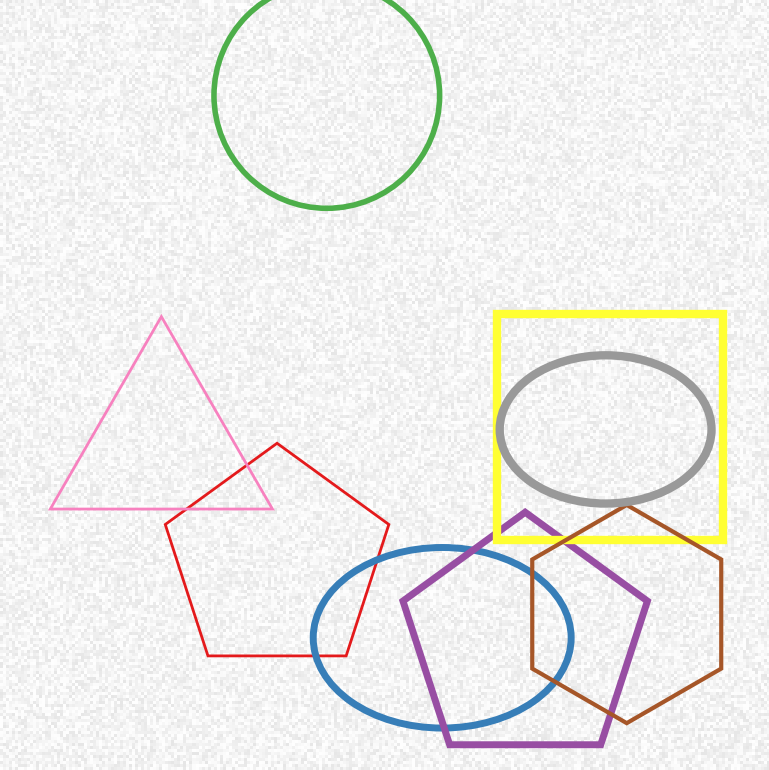[{"shape": "pentagon", "thickness": 1, "radius": 0.76, "center": [0.36, 0.272]}, {"shape": "oval", "thickness": 2.5, "radius": 0.84, "center": [0.574, 0.172]}, {"shape": "circle", "thickness": 2, "radius": 0.73, "center": [0.424, 0.876]}, {"shape": "pentagon", "thickness": 2.5, "radius": 0.83, "center": [0.682, 0.168]}, {"shape": "square", "thickness": 3, "radius": 0.74, "center": [0.792, 0.445]}, {"shape": "hexagon", "thickness": 1.5, "radius": 0.71, "center": [0.814, 0.203]}, {"shape": "triangle", "thickness": 1, "radius": 0.83, "center": [0.21, 0.422]}, {"shape": "oval", "thickness": 3, "radius": 0.69, "center": [0.787, 0.442]}]